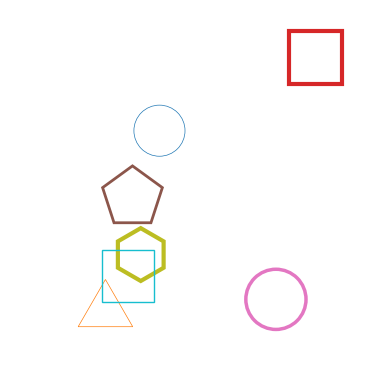[{"shape": "circle", "thickness": 0.5, "radius": 0.33, "center": [0.414, 0.661]}, {"shape": "triangle", "thickness": 0.5, "radius": 0.41, "center": [0.274, 0.192]}, {"shape": "square", "thickness": 3, "radius": 0.35, "center": [0.819, 0.85]}, {"shape": "pentagon", "thickness": 2, "radius": 0.41, "center": [0.344, 0.487]}, {"shape": "circle", "thickness": 2.5, "radius": 0.39, "center": [0.717, 0.222]}, {"shape": "hexagon", "thickness": 3, "radius": 0.34, "center": [0.366, 0.339]}, {"shape": "square", "thickness": 1, "radius": 0.34, "center": [0.333, 0.282]}]